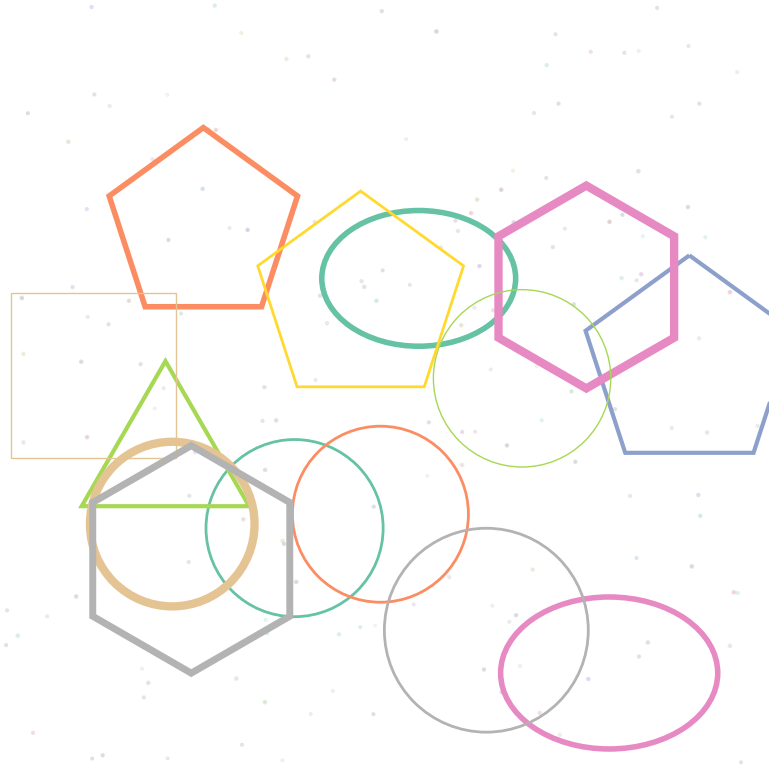[{"shape": "oval", "thickness": 2, "radius": 0.63, "center": [0.544, 0.638]}, {"shape": "circle", "thickness": 1, "radius": 0.58, "center": [0.383, 0.314]}, {"shape": "pentagon", "thickness": 2, "radius": 0.64, "center": [0.264, 0.706]}, {"shape": "circle", "thickness": 1, "radius": 0.57, "center": [0.494, 0.332]}, {"shape": "pentagon", "thickness": 1.5, "radius": 0.71, "center": [0.895, 0.527]}, {"shape": "hexagon", "thickness": 3, "radius": 0.66, "center": [0.761, 0.627]}, {"shape": "oval", "thickness": 2, "radius": 0.7, "center": [0.791, 0.126]}, {"shape": "triangle", "thickness": 1.5, "radius": 0.63, "center": [0.215, 0.405]}, {"shape": "circle", "thickness": 0.5, "radius": 0.58, "center": [0.678, 0.509]}, {"shape": "pentagon", "thickness": 1, "radius": 0.7, "center": [0.468, 0.611]}, {"shape": "square", "thickness": 0.5, "radius": 0.53, "center": [0.121, 0.512]}, {"shape": "circle", "thickness": 3, "radius": 0.53, "center": [0.224, 0.319]}, {"shape": "circle", "thickness": 1, "radius": 0.66, "center": [0.632, 0.182]}, {"shape": "hexagon", "thickness": 2.5, "radius": 0.74, "center": [0.248, 0.274]}]